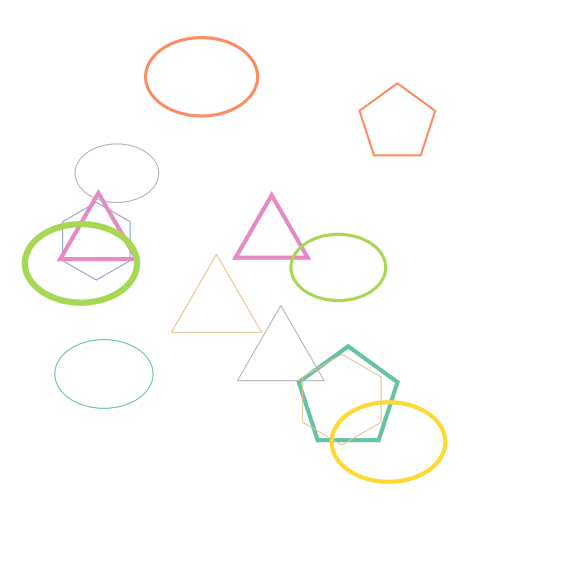[{"shape": "pentagon", "thickness": 2, "radius": 0.45, "center": [0.603, 0.31]}, {"shape": "oval", "thickness": 0.5, "radius": 0.43, "center": [0.18, 0.352]}, {"shape": "oval", "thickness": 1.5, "radius": 0.48, "center": [0.349, 0.866]}, {"shape": "pentagon", "thickness": 1, "radius": 0.34, "center": [0.688, 0.786]}, {"shape": "hexagon", "thickness": 0.5, "radius": 0.34, "center": [0.167, 0.582]}, {"shape": "triangle", "thickness": 2, "radius": 0.36, "center": [0.47, 0.589]}, {"shape": "triangle", "thickness": 2, "radius": 0.38, "center": [0.17, 0.589]}, {"shape": "oval", "thickness": 1.5, "radius": 0.41, "center": [0.586, 0.536]}, {"shape": "oval", "thickness": 3, "radius": 0.49, "center": [0.14, 0.543]}, {"shape": "oval", "thickness": 2, "radius": 0.49, "center": [0.673, 0.234]}, {"shape": "hexagon", "thickness": 0.5, "radius": 0.39, "center": [0.592, 0.307]}, {"shape": "triangle", "thickness": 0.5, "radius": 0.45, "center": [0.375, 0.469]}, {"shape": "triangle", "thickness": 0.5, "radius": 0.43, "center": [0.486, 0.383]}, {"shape": "oval", "thickness": 0.5, "radius": 0.36, "center": [0.202, 0.699]}]